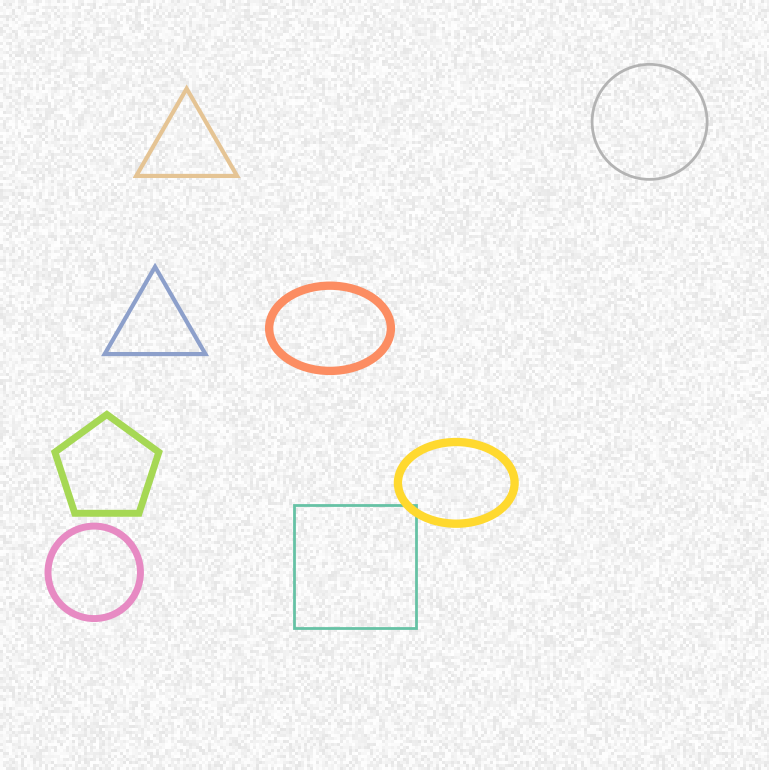[{"shape": "square", "thickness": 1, "radius": 0.4, "center": [0.461, 0.264]}, {"shape": "oval", "thickness": 3, "radius": 0.4, "center": [0.429, 0.574]}, {"shape": "triangle", "thickness": 1.5, "radius": 0.38, "center": [0.201, 0.578]}, {"shape": "circle", "thickness": 2.5, "radius": 0.3, "center": [0.122, 0.257]}, {"shape": "pentagon", "thickness": 2.5, "radius": 0.35, "center": [0.139, 0.391]}, {"shape": "oval", "thickness": 3, "radius": 0.38, "center": [0.593, 0.373]}, {"shape": "triangle", "thickness": 1.5, "radius": 0.38, "center": [0.242, 0.809]}, {"shape": "circle", "thickness": 1, "radius": 0.37, "center": [0.844, 0.842]}]